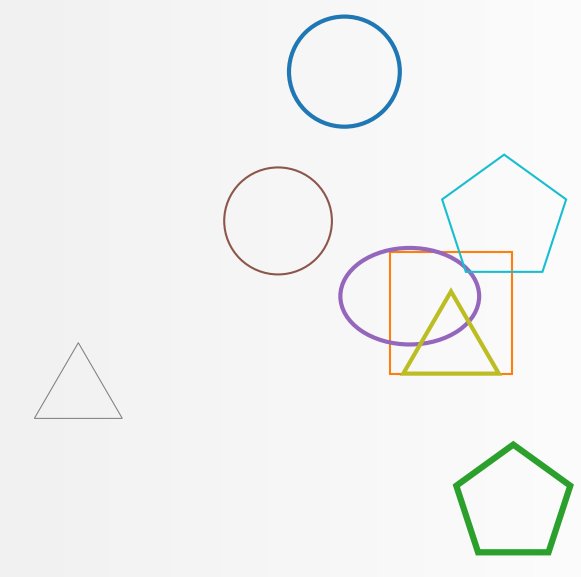[{"shape": "circle", "thickness": 2, "radius": 0.48, "center": [0.593, 0.875]}, {"shape": "square", "thickness": 1, "radius": 0.53, "center": [0.776, 0.457]}, {"shape": "pentagon", "thickness": 3, "radius": 0.52, "center": [0.883, 0.126]}, {"shape": "oval", "thickness": 2, "radius": 0.6, "center": [0.705, 0.486]}, {"shape": "circle", "thickness": 1, "radius": 0.46, "center": [0.478, 0.617]}, {"shape": "triangle", "thickness": 0.5, "radius": 0.44, "center": [0.135, 0.318]}, {"shape": "triangle", "thickness": 2, "radius": 0.47, "center": [0.776, 0.4]}, {"shape": "pentagon", "thickness": 1, "radius": 0.56, "center": [0.867, 0.619]}]